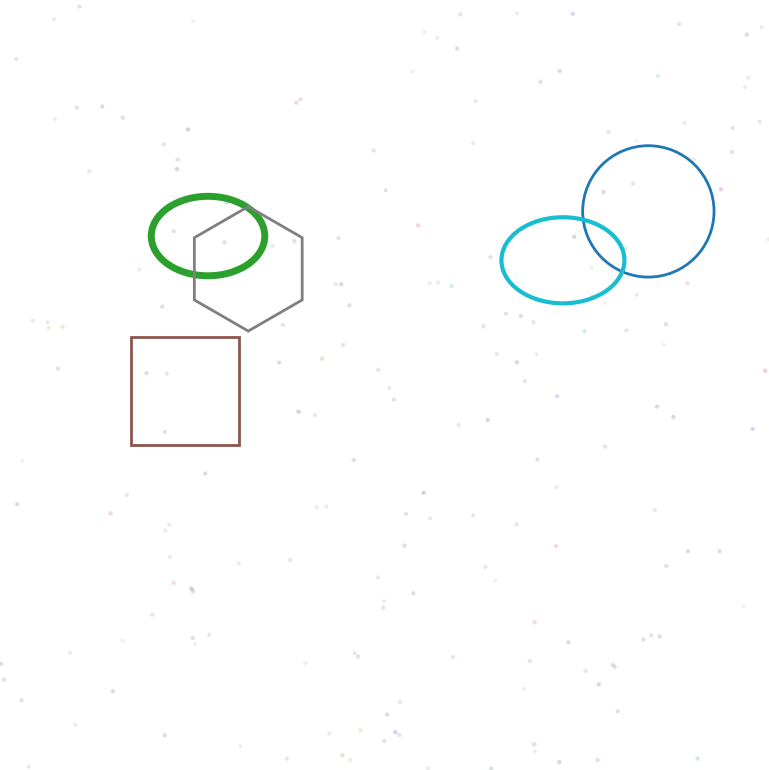[{"shape": "circle", "thickness": 1, "radius": 0.43, "center": [0.842, 0.725]}, {"shape": "oval", "thickness": 2.5, "radius": 0.37, "center": [0.27, 0.693]}, {"shape": "square", "thickness": 1, "radius": 0.35, "center": [0.24, 0.492]}, {"shape": "hexagon", "thickness": 1, "radius": 0.4, "center": [0.322, 0.651]}, {"shape": "oval", "thickness": 1.5, "radius": 0.4, "center": [0.731, 0.662]}]